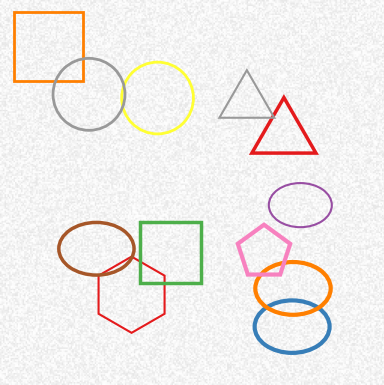[{"shape": "hexagon", "thickness": 1.5, "radius": 0.49, "center": [0.342, 0.234]}, {"shape": "triangle", "thickness": 2.5, "radius": 0.48, "center": [0.737, 0.65]}, {"shape": "oval", "thickness": 3, "radius": 0.49, "center": [0.759, 0.152]}, {"shape": "square", "thickness": 2.5, "radius": 0.4, "center": [0.442, 0.343]}, {"shape": "oval", "thickness": 1.5, "radius": 0.41, "center": [0.78, 0.467]}, {"shape": "square", "thickness": 2, "radius": 0.45, "center": [0.125, 0.88]}, {"shape": "oval", "thickness": 3, "radius": 0.49, "center": [0.761, 0.251]}, {"shape": "circle", "thickness": 2, "radius": 0.47, "center": [0.409, 0.745]}, {"shape": "oval", "thickness": 2.5, "radius": 0.49, "center": [0.25, 0.354]}, {"shape": "pentagon", "thickness": 3, "radius": 0.36, "center": [0.686, 0.345]}, {"shape": "triangle", "thickness": 1.5, "radius": 0.41, "center": [0.641, 0.735]}, {"shape": "circle", "thickness": 2, "radius": 0.47, "center": [0.231, 0.755]}]